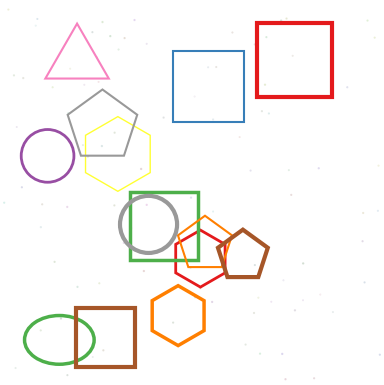[{"shape": "square", "thickness": 3, "radius": 0.48, "center": [0.765, 0.844]}, {"shape": "hexagon", "thickness": 2, "radius": 0.37, "center": [0.521, 0.328]}, {"shape": "square", "thickness": 1.5, "radius": 0.47, "center": [0.541, 0.775]}, {"shape": "oval", "thickness": 2.5, "radius": 0.45, "center": [0.154, 0.117]}, {"shape": "square", "thickness": 2.5, "radius": 0.44, "center": [0.427, 0.413]}, {"shape": "circle", "thickness": 2, "radius": 0.34, "center": [0.124, 0.595]}, {"shape": "hexagon", "thickness": 2.5, "radius": 0.39, "center": [0.463, 0.18]}, {"shape": "pentagon", "thickness": 1.5, "radius": 0.37, "center": [0.532, 0.366]}, {"shape": "hexagon", "thickness": 1, "radius": 0.48, "center": [0.306, 0.6]}, {"shape": "pentagon", "thickness": 3, "radius": 0.34, "center": [0.631, 0.335]}, {"shape": "square", "thickness": 3, "radius": 0.39, "center": [0.274, 0.123]}, {"shape": "triangle", "thickness": 1.5, "radius": 0.48, "center": [0.2, 0.844]}, {"shape": "circle", "thickness": 3, "radius": 0.37, "center": [0.386, 0.417]}, {"shape": "pentagon", "thickness": 1.5, "radius": 0.47, "center": [0.266, 0.672]}]